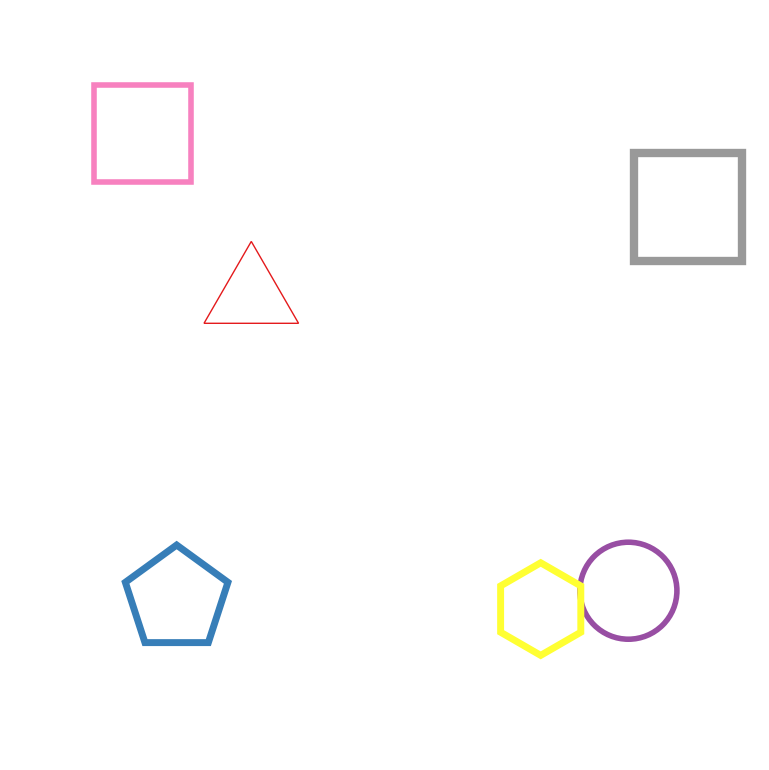[{"shape": "triangle", "thickness": 0.5, "radius": 0.35, "center": [0.326, 0.616]}, {"shape": "pentagon", "thickness": 2.5, "radius": 0.35, "center": [0.229, 0.222]}, {"shape": "circle", "thickness": 2, "radius": 0.31, "center": [0.816, 0.233]}, {"shape": "hexagon", "thickness": 2.5, "radius": 0.3, "center": [0.702, 0.209]}, {"shape": "square", "thickness": 2, "radius": 0.32, "center": [0.185, 0.827]}, {"shape": "square", "thickness": 3, "radius": 0.35, "center": [0.894, 0.731]}]